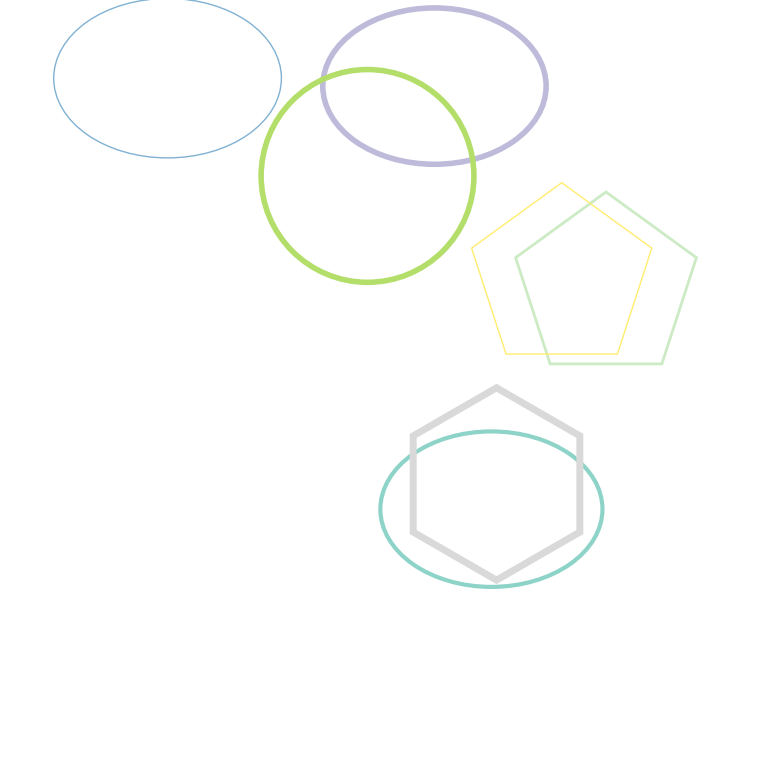[{"shape": "oval", "thickness": 1.5, "radius": 0.72, "center": [0.638, 0.339]}, {"shape": "oval", "thickness": 2, "radius": 0.73, "center": [0.564, 0.888]}, {"shape": "oval", "thickness": 0.5, "radius": 0.74, "center": [0.218, 0.898]}, {"shape": "circle", "thickness": 2, "radius": 0.69, "center": [0.477, 0.772]}, {"shape": "hexagon", "thickness": 2.5, "radius": 0.62, "center": [0.645, 0.371]}, {"shape": "pentagon", "thickness": 1, "radius": 0.62, "center": [0.787, 0.627]}, {"shape": "pentagon", "thickness": 0.5, "radius": 0.62, "center": [0.729, 0.64]}]